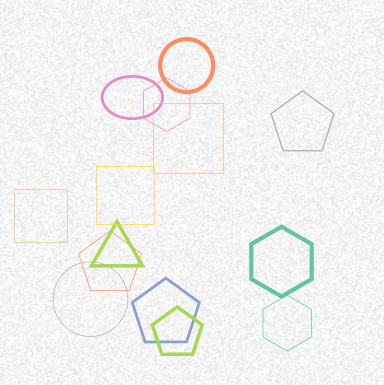[{"shape": "hexagon", "thickness": 3, "radius": 0.45, "center": [0.731, 0.321]}, {"shape": "hexagon", "thickness": 0.5, "radius": 0.36, "center": [0.746, 0.161]}, {"shape": "circle", "thickness": 3, "radius": 0.34, "center": [0.485, 0.83]}, {"shape": "pentagon", "thickness": 0.5, "radius": 0.43, "center": [0.286, 0.315]}, {"shape": "pentagon", "thickness": 2, "radius": 0.46, "center": [0.431, 0.186]}, {"shape": "hexagon", "thickness": 0.5, "radius": 0.35, "center": [0.433, 0.728]}, {"shape": "oval", "thickness": 2, "radius": 0.39, "center": [0.344, 0.747]}, {"shape": "pentagon", "thickness": 2.5, "radius": 0.34, "center": [0.46, 0.135]}, {"shape": "triangle", "thickness": 2.5, "radius": 0.38, "center": [0.304, 0.348]}, {"shape": "square", "thickness": 0.5, "radius": 0.38, "center": [0.324, 0.494]}, {"shape": "square", "thickness": 0.5, "radius": 0.46, "center": [0.489, 0.641]}, {"shape": "square", "thickness": 0.5, "radius": 0.35, "center": [0.106, 0.441]}, {"shape": "pentagon", "thickness": 1, "radius": 0.43, "center": [0.786, 0.678]}, {"shape": "circle", "thickness": 0.5, "radius": 0.49, "center": [0.235, 0.223]}]